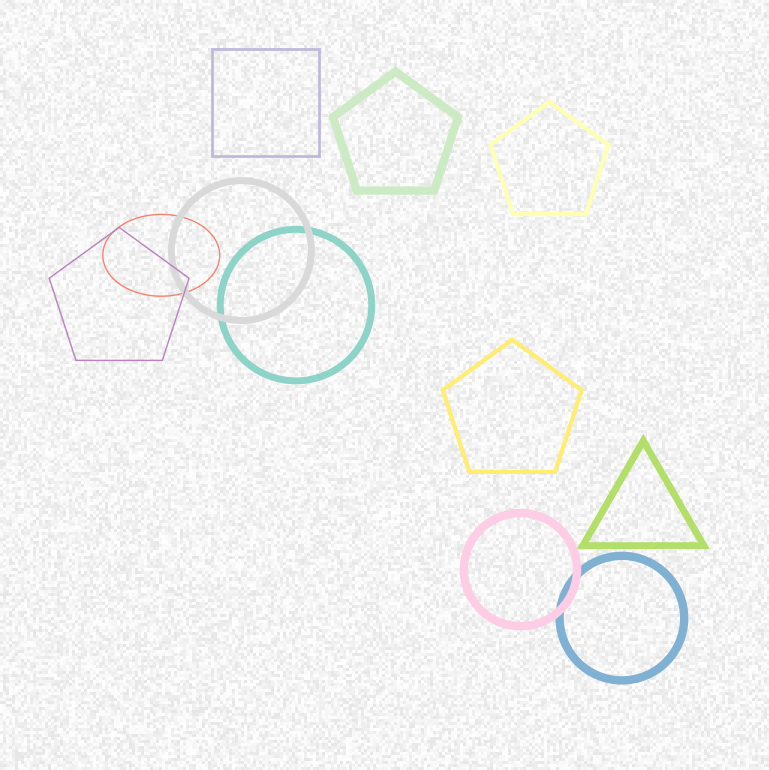[{"shape": "circle", "thickness": 2.5, "radius": 0.49, "center": [0.384, 0.604]}, {"shape": "pentagon", "thickness": 1.5, "radius": 0.4, "center": [0.714, 0.787]}, {"shape": "square", "thickness": 1, "radius": 0.35, "center": [0.345, 0.867]}, {"shape": "oval", "thickness": 0.5, "radius": 0.38, "center": [0.209, 0.668]}, {"shape": "circle", "thickness": 3, "radius": 0.4, "center": [0.808, 0.197]}, {"shape": "triangle", "thickness": 2.5, "radius": 0.45, "center": [0.835, 0.337]}, {"shape": "circle", "thickness": 3, "radius": 0.37, "center": [0.676, 0.26]}, {"shape": "circle", "thickness": 2.5, "radius": 0.45, "center": [0.313, 0.675]}, {"shape": "pentagon", "thickness": 0.5, "radius": 0.48, "center": [0.155, 0.609]}, {"shape": "pentagon", "thickness": 3, "radius": 0.43, "center": [0.514, 0.822]}, {"shape": "pentagon", "thickness": 1.5, "radius": 0.47, "center": [0.665, 0.464]}]